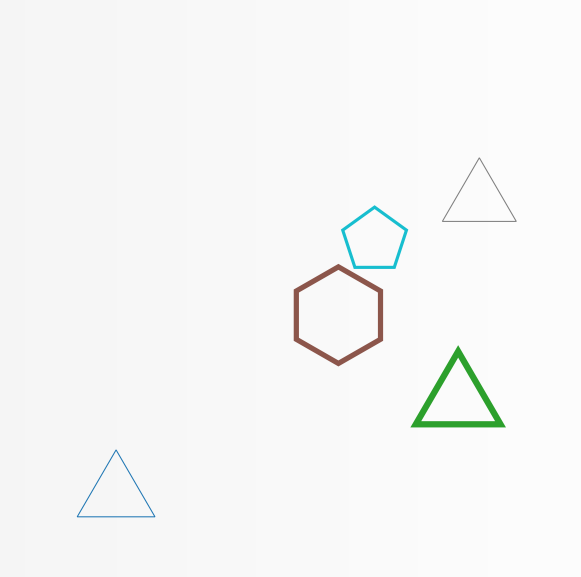[{"shape": "triangle", "thickness": 0.5, "radius": 0.39, "center": [0.2, 0.143]}, {"shape": "triangle", "thickness": 3, "radius": 0.42, "center": [0.788, 0.306]}, {"shape": "hexagon", "thickness": 2.5, "radius": 0.42, "center": [0.582, 0.453]}, {"shape": "triangle", "thickness": 0.5, "radius": 0.37, "center": [0.825, 0.652]}, {"shape": "pentagon", "thickness": 1.5, "radius": 0.29, "center": [0.644, 0.583]}]